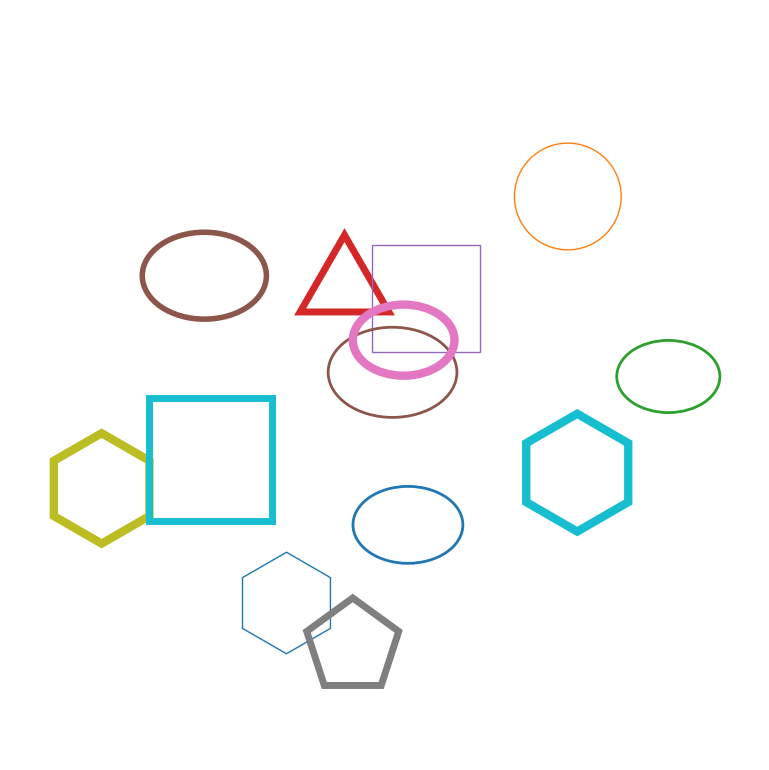[{"shape": "oval", "thickness": 1, "radius": 0.36, "center": [0.53, 0.318]}, {"shape": "hexagon", "thickness": 0.5, "radius": 0.33, "center": [0.372, 0.217]}, {"shape": "circle", "thickness": 0.5, "radius": 0.35, "center": [0.737, 0.745]}, {"shape": "oval", "thickness": 1, "radius": 0.33, "center": [0.868, 0.511]}, {"shape": "triangle", "thickness": 2.5, "radius": 0.33, "center": [0.447, 0.628]}, {"shape": "square", "thickness": 0.5, "radius": 0.35, "center": [0.554, 0.612]}, {"shape": "oval", "thickness": 1, "radius": 0.42, "center": [0.51, 0.516]}, {"shape": "oval", "thickness": 2, "radius": 0.4, "center": [0.265, 0.642]}, {"shape": "oval", "thickness": 3, "radius": 0.33, "center": [0.524, 0.558]}, {"shape": "pentagon", "thickness": 2.5, "radius": 0.31, "center": [0.458, 0.161]}, {"shape": "hexagon", "thickness": 3, "radius": 0.36, "center": [0.132, 0.366]}, {"shape": "hexagon", "thickness": 3, "radius": 0.38, "center": [0.75, 0.386]}, {"shape": "square", "thickness": 2.5, "radius": 0.4, "center": [0.273, 0.403]}]